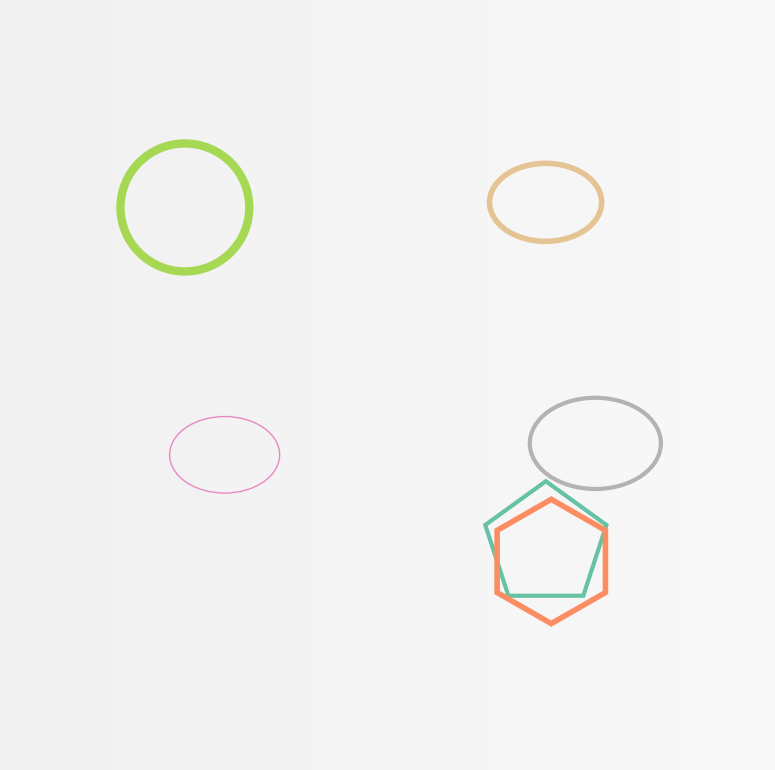[{"shape": "pentagon", "thickness": 1.5, "radius": 0.41, "center": [0.704, 0.293]}, {"shape": "hexagon", "thickness": 2, "radius": 0.4, "center": [0.711, 0.271]}, {"shape": "oval", "thickness": 0.5, "radius": 0.35, "center": [0.29, 0.409]}, {"shape": "circle", "thickness": 3, "radius": 0.42, "center": [0.239, 0.731]}, {"shape": "oval", "thickness": 2, "radius": 0.36, "center": [0.704, 0.737]}, {"shape": "oval", "thickness": 1.5, "radius": 0.42, "center": [0.768, 0.424]}]